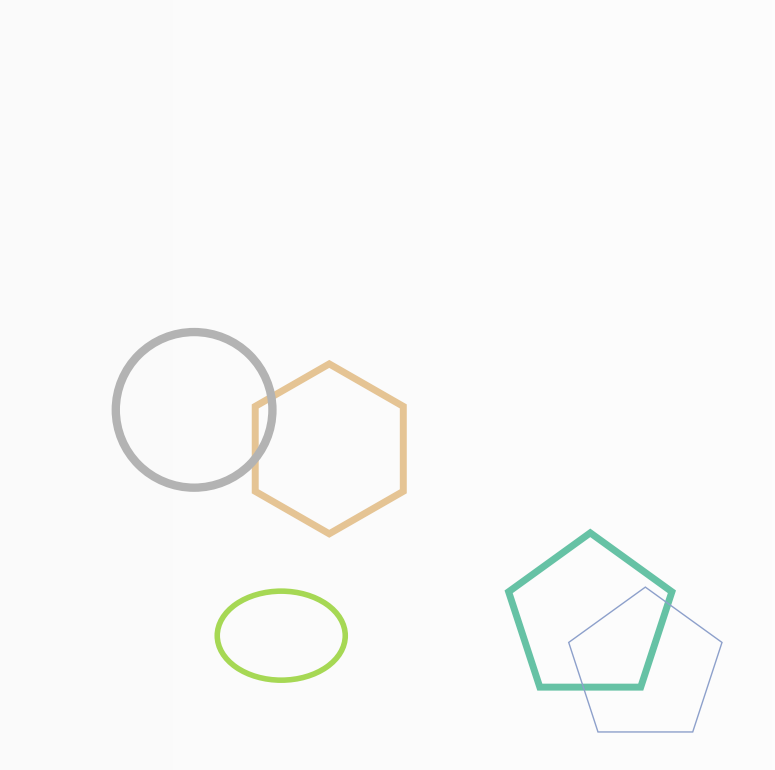[{"shape": "pentagon", "thickness": 2.5, "radius": 0.55, "center": [0.762, 0.197]}, {"shape": "pentagon", "thickness": 0.5, "radius": 0.52, "center": [0.833, 0.134]}, {"shape": "oval", "thickness": 2, "radius": 0.41, "center": [0.363, 0.174]}, {"shape": "hexagon", "thickness": 2.5, "radius": 0.55, "center": [0.425, 0.417]}, {"shape": "circle", "thickness": 3, "radius": 0.51, "center": [0.25, 0.468]}]